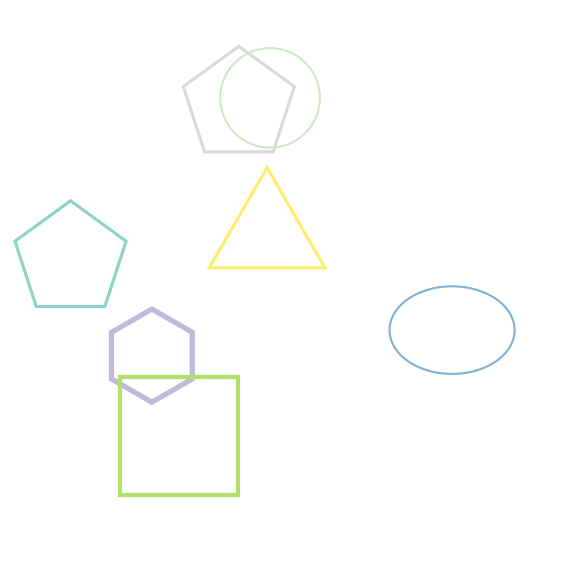[{"shape": "pentagon", "thickness": 1.5, "radius": 0.51, "center": [0.122, 0.55]}, {"shape": "hexagon", "thickness": 2.5, "radius": 0.4, "center": [0.263, 0.383]}, {"shape": "oval", "thickness": 1, "radius": 0.54, "center": [0.783, 0.427]}, {"shape": "square", "thickness": 2, "radius": 0.51, "center": [0.31, 0.245]}, {"shape": "pentagon", "thickness": 1.5, "radius": 0.51, "center": [0.414, 0.818]}, {"shape": "circle", "thickness": 1, "radius": 0.43, "center": [0.468, 0.83]}, {"shape": "triangle", "thickness": 1.5, "radius": 0.58, "center": [0.462, 0.593]}]